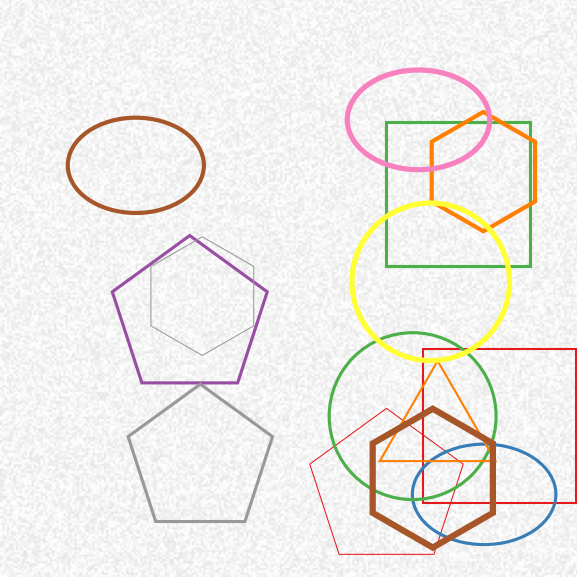[{"shape": "pentagon", "thickness": 0.5, "radius": 0.7, "center": [0.669, 0.152]}, {"shape": "square", "thickness": 1, "radius": 0.67, "center": [0.865, 0.261]}, {"shape": "oval", "thickness": 1.5, "radius": 0.62, "center": [0.838, 0.143]}, {"shape": "square", "thickness": 1.5, "radius": 0.62, "center": [0.794, 0.664]}, {"shape": "circle", "thickness": 1.5, "radius": 0.72, "center": [0.715, 0.279]}, {"shape": "pentagon", "thickness": 1.5, "radius": 0.71, "center": [0.329, 0.45]}, {"shape": "triangle", "thickness": 1, "radius": 0.58, "center": [0.758, 0.259]}, {"shape": "hexagon", "thickness": 2, "radius": 0.52, "center": [0.837, 0.702]}, {"shape": "circle", "thickness": 2.5, "radius": 0.68, "center": [0.746, 0.511]}, {"shape": "hexagon", "thickness": 3, "radius": 0.6, "center": [0.749, 0.171]}, {"shape": "oval", "thickness": 2, "radius": 0.59, "center": [0.235, 0.713]}, {"shape": "oval", "thickness": 2.5, "radius": 0.62, "center": [0.725, 0.792]}, {"shape": "hexagon", "thickness": 0.5, "radius": 0.51, "center": [0.35, 0.486]}, {"shape": "pentagon", "thickness": 1.5, "radius": 0.66, "center": [0.347, 0.202]}]